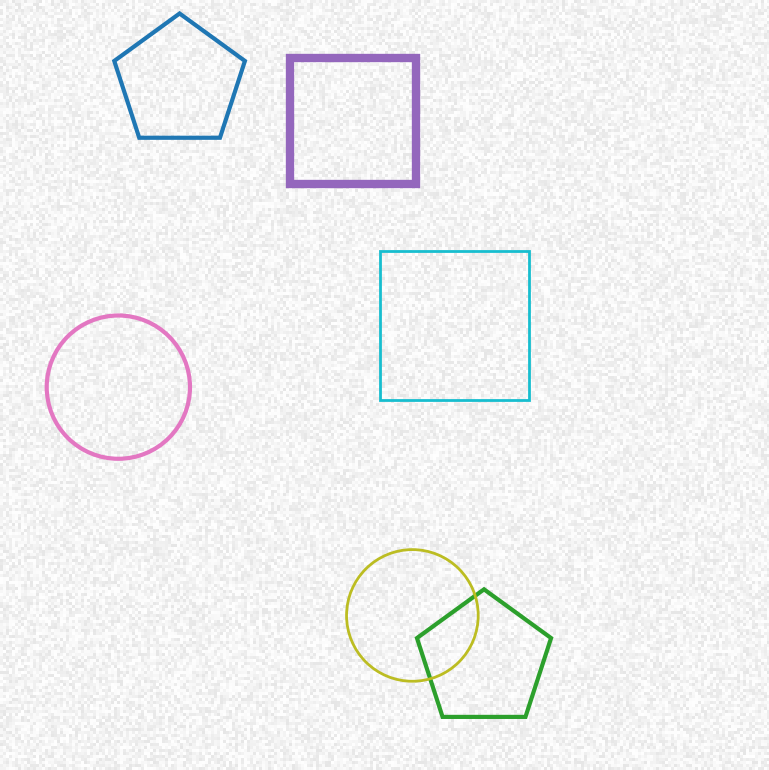[{"shape": "pentagon", "thickness": 1.5, "radius": 0.45, "center": [0.233, 0.893]}, {"shape": "pentagon", "thickness": 1.5, "radius": 0.46, "center": [0.629, 0.143]}, {"shape": "square", "thickness": 3, "radius": 0.41, "center": [0.458, 0.843]}, {"shape": "circle", "thickness": 1.5, "radius": 0.47, "center": [0.154, 0.497]}, {"shape": "circle", "thickness": 1, "radius": 0.43, "center": [0.536, 0.201]}, {"shape": "square", "thickness": 1, "radius": 0.49, "center": [0.59, 0.577]}]